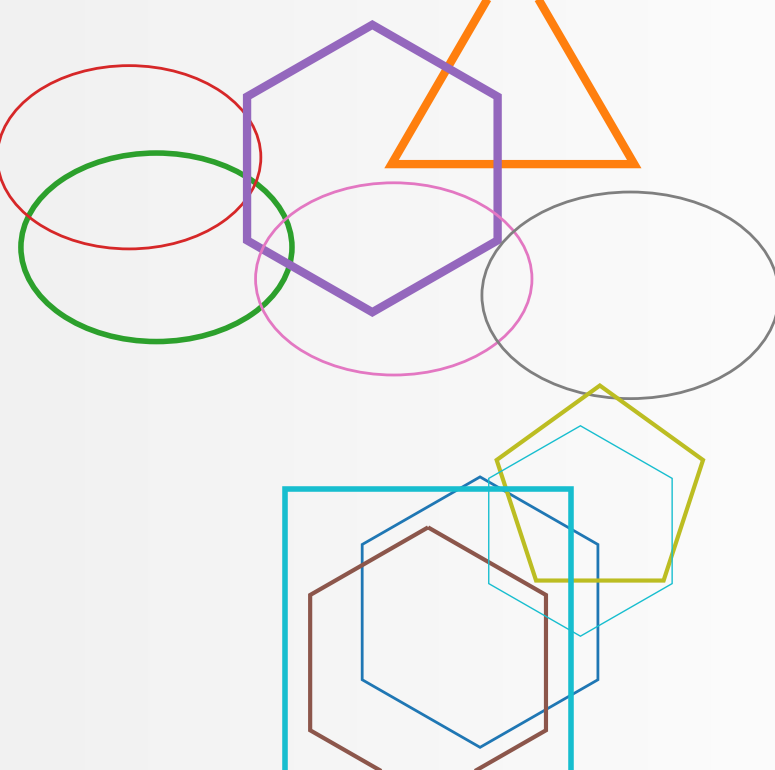[{"shape": "hexagon", "thickness": 1, "radius": 0.88, "center": [0.619, 0.205]}, {"shape": "triangle", "thickness": 3, "radius": 0.9, "center": [0.662, 0.877]}, {"shape": "oval", "thickness": 2, "radius": 0.87, "center": [0.202, 0.679]}, {"shape": "oval", "thickness": 1, "radius": 0.85, "center": [0.167, 0.796]}, {"shape": "hexagon", "thickness": 3, "radius": 0.93, "center": [0.48, 0.781]}, {"shape": "hexagon", "thickness": 1.5, "radius": 0.88, "center": [0.552, 0.139]}, {"shape": "oval", "thickness": 1, "radius": 0.89, "center": [0.508, 0.638]}, {"shape": "oval", "thickness": 1, "radius": 0.96, "center": [0.813, 0.616]}, {"shape": "pentagon", "thickness": 1.5, "radius": 0.7, "center": [0.774, 0.359]}, {"shape": "hexagon", "thickness": 0.5, "radius": 0.68, "center": [0.749, 0.31]}, {"shape": "square", "thickness": 2, "radius": 0.92, "center": [0.553, 0.18]}]